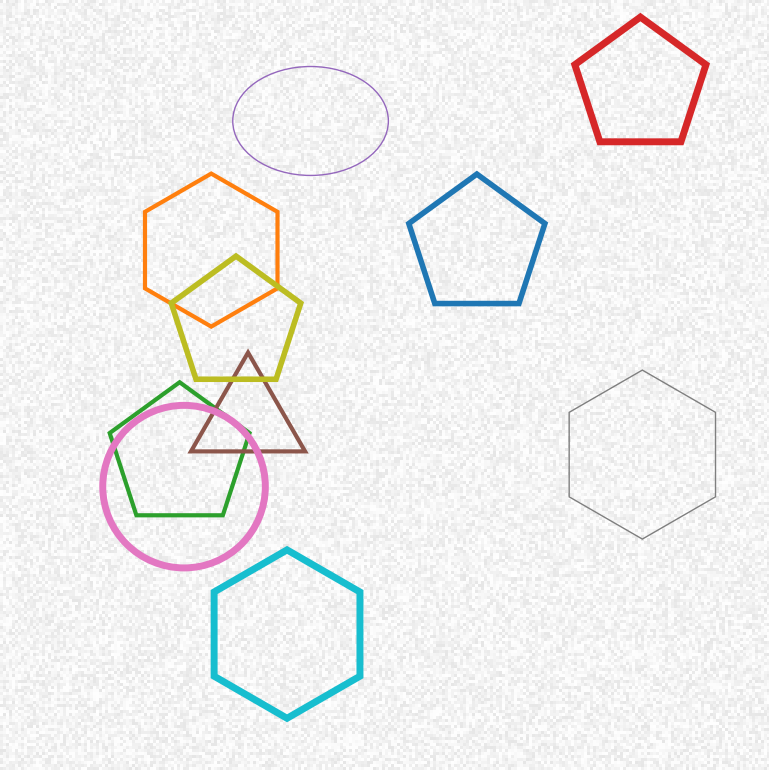[{"shape": "pentagon", "thickness": 2, "radius": 0.46, "center": [0.619, 0.681]}, {"shape": "hexagon", "thickness": 1.5, "radius": 0.5, "center": [0.274, 0.675]}, {"shape": "pentagon", "thickness": 1.5, "radius": 0.48, "center": [0.233, 0.408]}, {"shape": "pentagon", "thickness": 2.5, "radius": 0.45, "center": [0.832, 0.888]}, {"shape": "oval", "thickness": 0.5, "radius": 0.51, "center": [0.403, 0.843]}, {"shape": "triangle", "thickness": 1.5, "radius": 0.43, "center": [0.322, 0.457]}, {"shape": "circle", "thickness": 2.5, "radius": 0.53, "center": [0.239, 0.368]}, {"shape": "hexagon", "thickness": 0.5, "radius": 0.55, "center": [0.834, 0.41]}, {"shape": "pentagon", "thickness": 2, "radius": 0.44, "center": [0.307, 0.579]}, {"shape": "hexagon", "thickness": 2.5, "radius": 0.55, "center": [0.373, 0.177]}]